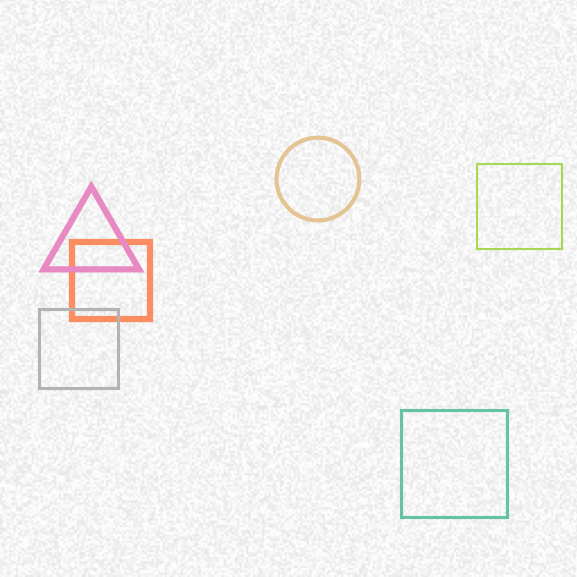[{"shape": "square", "thickness": 1.5, "radius": 0.46, "center": [0.786, 0.196]}, {"shape": "square", "thickness": 3, "radius": 0.34, "center": [0.193, 0.514]}, {"shape": "triangle", "thickness": 3, "radius": 0.48, "center": [0.158, 0.58]}, {"shape": "square", "thickness": 1, "radius": 0.37, "center": [0.899, 0.641]}, {"shape": "circle", "thickness": 2, "radius": 0.36, "center": [0.55, 0.689]}, {"shape": "square", "thickness": 1.5, "radius": 0.34, "center": [0.136, 0.395]}]